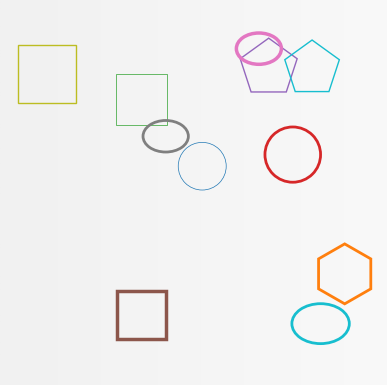[{"shape": "circle", "thickness": 0.5, "radius": 0.31, "center": [0.522, 0.568]}, {"shape": "hexagon", "thickness": 2, "radius": 0.39, "center": [0.89, 0.289]}, {"shape": "square", "thickness": 0.5, "radius": 0.33, "center": [0.365, 0.741]}, {"shape": "circle", "thickness": 2, "radius": 0.36, "center": [0.756, 0.598]}, {"shape": "pentagon", "thickness": 1, "radius": 0.39, "center": [0.693, 0.824]}, {"shape": "square", "thickness": 2.5, "radius": 0.31, "center": [0.365, 0.182]}, {"shape": "oval", "thickness": 2.5, "radius": 0.29, "center": [0.668, 0.874]}, {"shape": "oval", "thickness": 2, "radius": 0.29, "center": [0.428, 0.646]}, {"shape": "square", "thickness": 1, "radius": 0.38, "center": [0.121, 0.807]}, {"shape": "pentagon", "thickness": 1, "radius": 0.37, "center": [0.805, 0.822]}, {"shape": "oval", "thickness": 2, "radius": 0.37, "center": [0.827, 0.159]}]